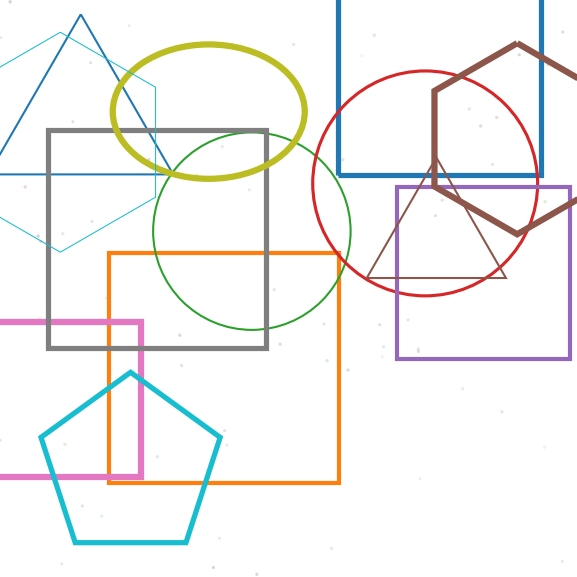[{"shape": "square", "thickness": 2.5, "radius": 0.88, "center": [0.761, 0.873]}, {"shape": "triangle", "thickness": 1, "radius": 0.92, "center": [0.14, 0.79]}, {"shape": "square", "thickness": 2, "radius": 1.0, "center": [0.388, 0.362]}, {"shape": "circle", "thickness": 1, "radius": 0.85, "center": [0.436, 0.599]}, {"shape": "circle", "thickness": 1.5, "radius": 0.97, "center": [0.736, 0.682]}, {"shape": "square", "thickness": 2, "radius": 0.75, "center": [0.838, 0.526]}, {"shape": "triangle", "thickness": 1, "radius": 0.7, "center": [0.756, 0.587]}, {"shape": "hexagon", "thickness": 3, "radius": 0.83, "center": [0.896, 0.759]}, {"shape": "square", "thickness": 3, "radius": 0.67, "center": [0.11, 0.307]}, {"shape": "square", "thickness": 2.5, "radius": 0.94, "center": [0.272, 0.585]}, {"shape": "oval", "thickness": 3, "radius": 0.83, "center": [0.361, 0.806]}, {"shape": "pentagon", "thickness": 2.5, "radius": 0.82, "center": [0.226, 0.191]}, {"shape": "hexagon", "thickness": 0.5, "radius": 0.95, "center": [0.104, 0.753]}]